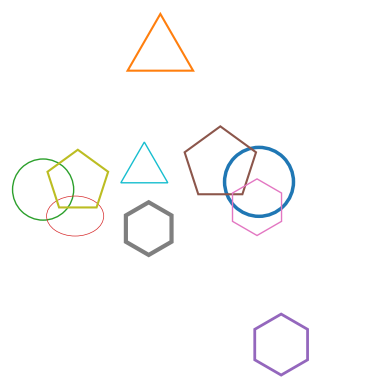[{"shape": "circle", "thickness": 2.5, "radius": 0.45, "center": [0.673, 0.528]}, {"shape": "triangle", "thickness": 1.5, "radius": 0.49, "center": [0.417, 0.866]}, {"shape": "circle", "thickness": 1, "radius": 0.4, "center": [0.112, 0.508]}, {"shape": "oval", "thickness": 0.5, "radius": 0.37, "center": [0.195, 0.439]}, {"shape": "hexagon", "thickness": 2, "radius": 0.4, "center": [0.73, 0.105]}, {"shape": "pentagon", "thickness": 1.5, "radius": 0.49, "center": [0.572, 0.574]}, {"shape": "hexagon", "thickness": 1, "radius": 0.37, "center": [0.668, 0.462]}, {"shape": "hexagon", "thickness": 3, "radius": 0.34, "center": [0.386, 0.406]}, {"shape": "pentagon", "thickness": 1.5, "radius": 0.41, "center": [0.202, 0.528]}, {"shape": "triangle", "thickness": 1, "radius": 0.35, "center": [0.375, 0.56]}]